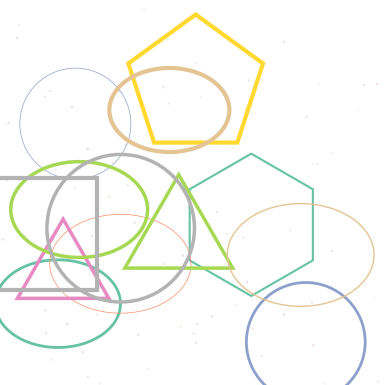[{"shape": "hexagon", "thickness": 1.5, "radius": 0.92, "center": [0.653, 0.416]}, {"shape": "oval", "thickness": 2, "radius": 0.81, "center": [0.15, 0.211]}, {"shape": "oval", "thickness": 0.5, "radius": 0.92, "center": [0.313, 0.315]}, {"shape": "circle", "thickness": 0.5, "radius": 0.72, "center": [0.196, 0.679]}, {"shape": "circle", "thickness": 2, "radius": 0.77, "center": [0.794, 0.112]}, {"shape": "triangle", "thickness": 2.5, "radius": 0.69, "center": [0.164, 0.294]}, {"shape": "triangle", "thickness": 2.5, "radius": 0.81, "center": [0.464, 0.385]}, {"shape": "oval", "thickness": 2.5, "radius": 0.89, "center": [0.206, 0.456]}, {"shape": "pentagon", "thickness": 3, "radius": 0.92, "center": [0.508, 0.778]}, {"shape": "oval", "thickness": 3, "radius": 0.78, "center": [0.44, 0.714]}, {"shape": "oval", "thickness": 1, "radius": 0.95, "center": [0.781, 0.338]}, {"shape": "circle", "thickness": 2.5, "radius": 0.96, "center": [0.313, 0.407]}, {"shape": "square", "thickness": 3, "radius": 0.73, "center": [0.106, 0.391]}]